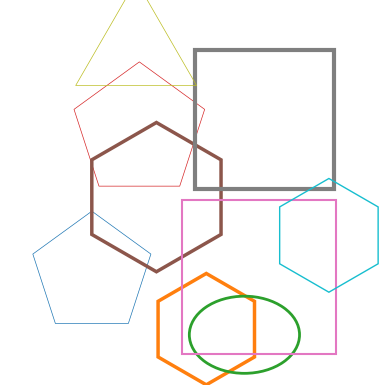[{"shape": "pentagon", "thickness": 0.5, "radius": 0.81, "center": [0.239, 0.29]}, {"shape": "hexagon", "thickness": 2.5, "radius": 0.72, "center": [0.536, 0.145]}, {"shape": "oval", "thickness": 2, "radius": 0.72, "center": [0.635, 0.13]}, {"shape": "pentagon", "thickness": 0.5, "radius": 0.89, "center": [0.362, 0.661]}, {"shape": "hexagon", "thickness": 2.5, "radius": 0.97, "center": [0.406, 0.488]}, {"shape": "square", "thickness": 1.5, "radius": 1.0, "center": [0.672, 0.281]}, {"shape": "square", "thickness": 3, "radius": 0.9, "center": [0.686, 0.69]}, {"shape": "triangle", "thickness": 0.5, "radius": 0.91, "center": [0.354, 0.869]}, {"shape": "hexagon", "thickness": 1, "radius": 0.74, "center": [0.854, 0.389]}]